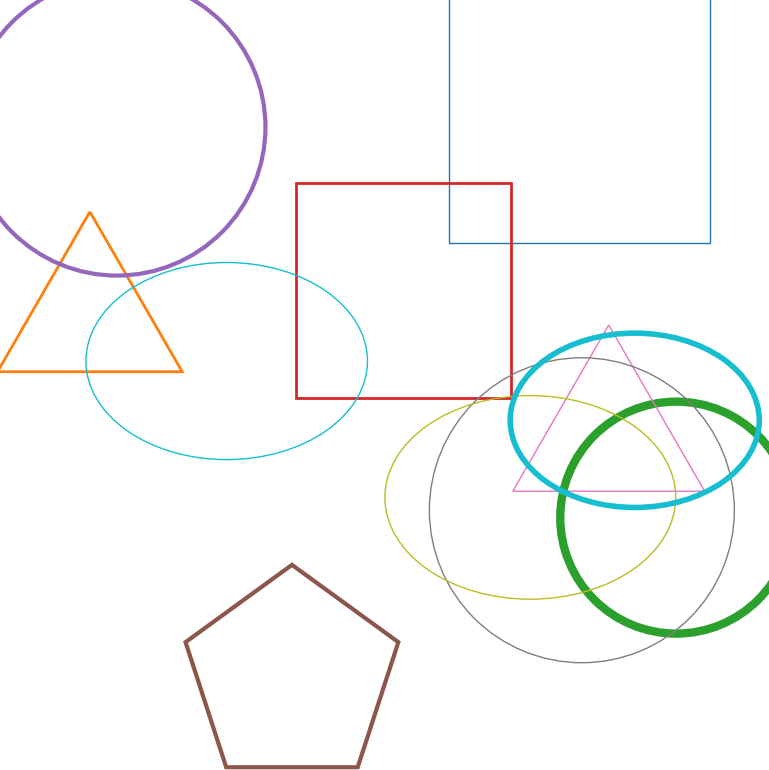[{"shape": "square", "thickness": 0.5, "radius": 0.85, "center": [0.753, 0.853]}, {"shape": "triangle", "thickness": 1, "radius": 0.69, "center": [0.117, 0.586]}, {"shape": "circle", "thickness": 3, "radius": 0.75, "center": [0.878, 0.328]}, {"shape": "square", "thickness": 1, "radius": 0.7, "center": [0.524, 0.623]}, {"shape": "circle", "thickness": 1.5, "radius": 0.96, "center": [0.152, 0.835]}, {"shape": "pentagon", "thickness": 1.5, "radius": 0.73, "center": [0.379, 0.121]}, {"shape": "triangle", "thickness": 0.5, "radius": 0.72, "center": [0.791, 0.434]}, {"shape": "circle", "thickness": 0.5, "radius": 0.99, "center": [0.756, 0.337]}, {"shape": "oval", "thickness": 0.5, "radius": 0.94, "center": [0.689, 0.354]}, {"shape": "oval", "thickness": 2, "radius": 0.81, "center": [0.824, 0.454]}, {"shape": "oval", "thickness": 0.5, "radius": 0.91, "center": [0.294, 0.531]}]